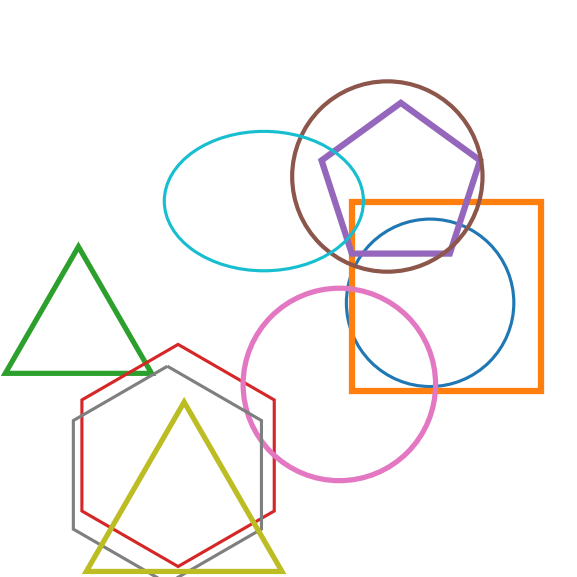[{"shape": "circle", "thickness": 1.5, "radius": 0.72, "center": [0.745, 0.475]}, {"shape": "square", "thickness": 3, "radius": 0.82, "center": [0.773, 0.486]}, {"shape": "triangle", "thickness": 2.5, "radius": 0.73, "center": [0.136, 0.426]}, {"shape": "hexagon", "thickness": 1.5, "radius": 0.96, "center": [0.308, 0.21]}, {"shape": "pentagon", "thickness": 3, "radius": 0.72, "center": [0.694, 0.677]}, {"shape": "circle", "thickness": 2, "radius": 0.82, "center": [0.671, 0.693]}, {"shape": "circle", "thickness": 2.5, "radius": 0.83, "center": [0.588, 0.333]}, {"shape": "hexagon", "thickness": 1.5, "radius": 0.94, "center": [0.29, 0.177]}, {"shape": "triangle", "thickness": 2.5, "radius": 0.98, "center": [0.319, 0.107]}, {"shape": "oval", "thickness": 1.5, "radius": 0.86, "center": [0.457, 0.651]}]